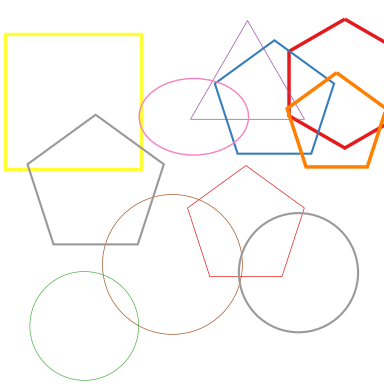[{"shape": "hexagon", "thickness": 2.5, "radius": 0.84, "center": [0.896, 0.783]}, {"shape": "pentagon", "thickness": 0.5, "radius": 0.8, "center": [0.639, 0.411]}, {"shape": "pentagon", "thickness": 1.5, "radius": 0.81, "center": [0.713, 0.732]}, {"shape": "circle", "thickness": 0.5, "radius": 0.71, "center": [0.219, 0.153]}, {"shape": "triangle", "thickness": 0.5, "radius": 0.85, "center": [0.643, 0.776]}, {"shape": "pentagon", "thickness": 2.5, "radius": 0.68, "center": [0.874, 0.676]}, {"shape": "square", "thickness": 2.5, "radius": 0.88, "center": [0.189, 0.736]}, {"shape": "circle", "thickness": 0.5, "radius": 0.91, "center": [0.448, 0.313]}, {"shape": "oval", "thickness": 1, "radius": 0.71, "center": [0.504, 0.697]}, {"shape": "pentagon", "thickness": 1.5, "radius": 0.93, "center": [0.248, 0.516]}, {"shape": "circle", "thickness": 1.5, "radius": 0.77, "center": [0.775, 0.292]}]